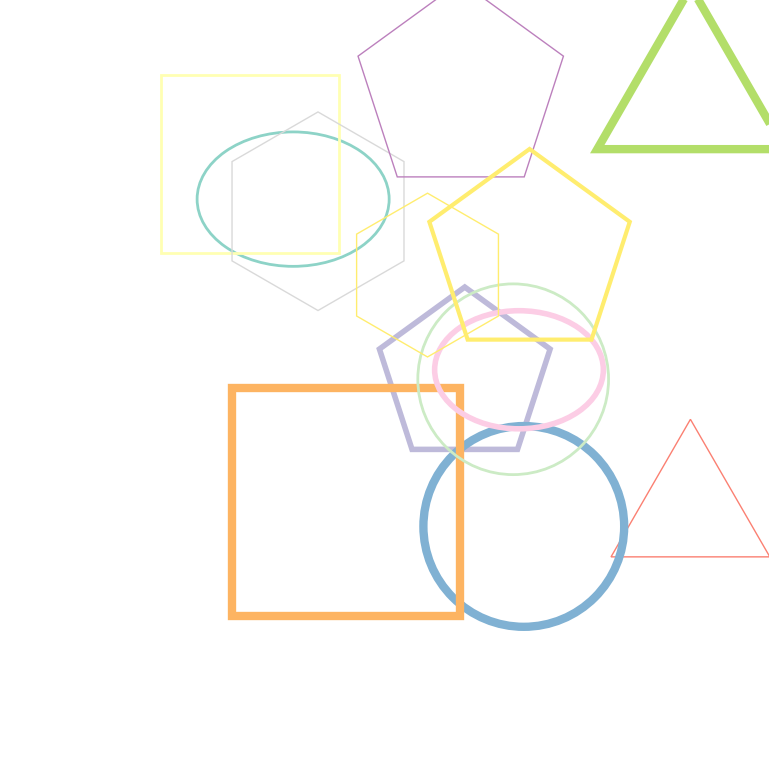[{"shape": "oval", "thickness": 1, "radius": 0.62, "center": [0.381, 0.741]}, {"shape": "square", "thickness": 1, "radius": 0.58, "center": [0.325, 0.788]}, {"shape": "pentagon", "thickness": 2, "radius": 0.58, "center": [0.604, 0.511]}, {"shape": "triangle", "thickness": 0.5, "radius": 0.6, "center": [0.897, 0.336]}, {"shape": "circle", "thickness": 3, "radius": 0.65, "center": [0.68, 0.316]}, {"shape": "square", "thickness": 3, "radius": 0.74, "center": [0.45, 0.348]}, {"shape": "triangle", "thickness": 3, "radius": 0.7, "center": [0.897, 0.877]}, {"shape": "oval", "thickness": 2, "radius": 0.55, "center": [0.674, 0.52]}, {"shape": "hexagon", "thickness": 0.5, "radius": 0.64, "center": [0.413, 0.726]}, {"shape": "pentagon", "thickness": 0.5, "radius": 0.7, "center": [0.598, 0.884]}, {"shape": "circle", "thickness": 1, "radius": 0.62, "center": [0.666, 0.507]}, {"shape": "hexagon", "thickness": 0.5, "radius": 0.53, "center": [0.555, 0.643]}, {"shape": "pentagon", "thickness": 1.5, "radius": 0.68, "center": [0.688, 0.67]}]